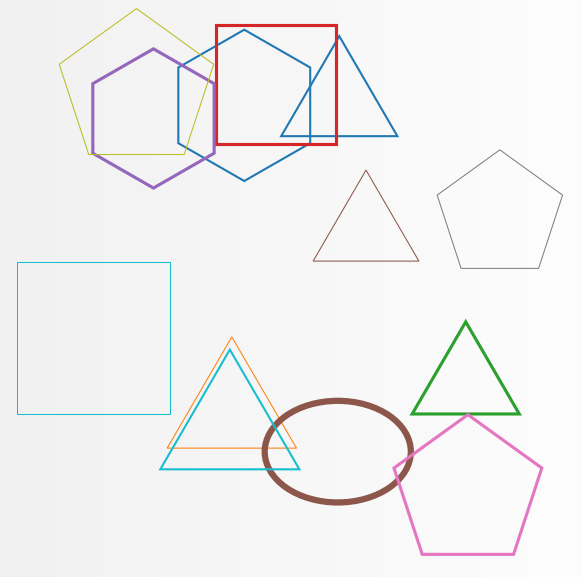[{"shape": "triangle", "thickness": 1, "radius": 0.58, "center": [0.584, 0.821]}, {"shape": "hexagon", "thickness": 1, "radius": 0.65, "center": [0.42, 0.817]}, {"shape": "triangle", "thickness": 0.5, "radius": 0.64, "center": [0.399, 0.287]}, {"shape": "triangle", "thickness": 1.5, "radius": 0.53, "center": [0.801, 0.335]}, {"shape": "square", "thickness": 1.5, "radius": 0.52, "center": [0.475, 0.853]}, {"shape": "hexagon", "thickness": 1.5, "radius": 0.6, "center": [0.264, 0.794]}, {"shape": "oval", "thickness": 3, "radius": 0.63, "center": [0.581, 0.217]}, {"shape": "triangle", "thickness": 0.5, "radius": 0.53, "center": [0.63, 0.6]}, {"shape": "pentagon", "thickness": 1.5, "radius": 0.67, "center": [0.805, 0.147]}, {"shape": "pentagon", "thickness": 0.5, "radius": 0.57, "center": [0.86, 0.626]}, {"shape": "pentagon", "thickness": 0.5, "radius": 0.7, "center": [0.235, 0.845]}, {"shape": "square", "thickness": 0.5, "radius": 0.66, "center": [0.16, 0.414]}, {"shape": "triangle", "thickness": 1, "radius": 0.69, "center": [0.395, 0.256]}]